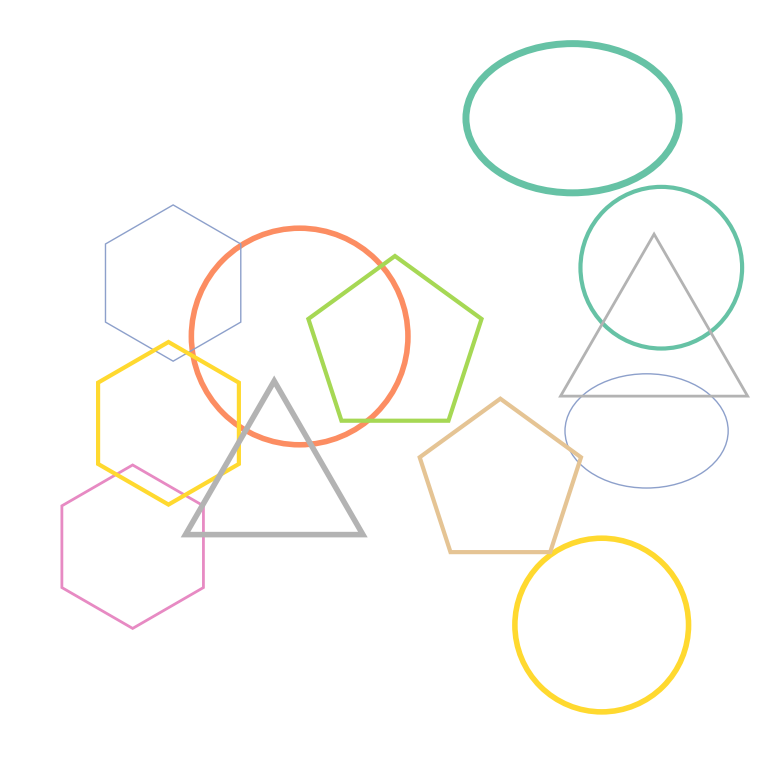[{"shape": "oval", "thickness": 2.5, "radius": 0.69, "center": [0.744, 0.846]}, {"shape": "circle", "thickness": 1.5, "radius": 0.52, "center": [0.859, 0.652]}, {"shape": "circle", "thickness": 2, "radius": 0.7, "center": [0.389, 0.563]}, {"shape": "oval", "thickness": 0.5, "radius": 0.53, "center": [0.84, 0.44]}, {"shape": "hexagon", "thickness": 0.5, "radius": 0.51, "center": [0.225, 0.632]}, {"shape": "hexagon", "thickness": 1, "radius": 0.53, "center": [0.172, 0.29]}, {"shape": "pentagon", "thickness": 1.5, "radius": 0.59, "center": [0.513, 0.549]}, {"shape": "circle", "thickness": 2, "radius": 0.56, "center": [0.781, 0.188]}, {"shape": "hexagon", "thickness": 1.5, "radius": 0.53, "center": [0.219, 0.45]}, {"shape": "pentagon", "thickness": 1.5, "radius": 0.55, "center": [0.65, 0.372]}, {"shape": "triangle", "thickness": 1, "radius": 0.7, "center": [0.849, 0.556]}, {"shape": "triangle", "thickness": 2, "radius": 0.66, "center": [0.356, 0.372]}]